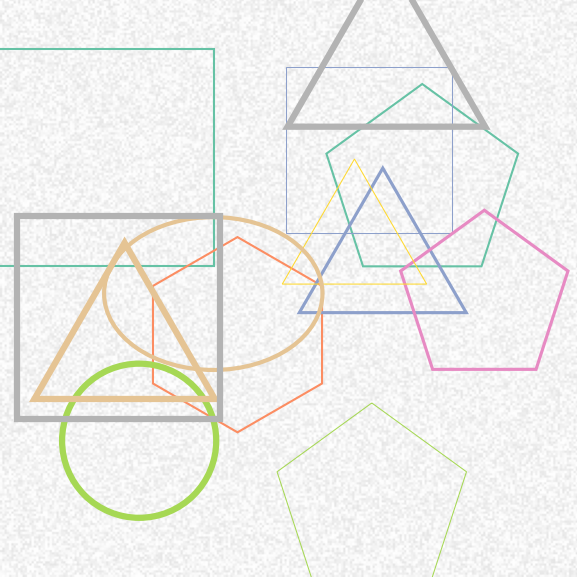[{"shape": "square", "thickness": 1, "radius": 0.94, "center": [0.183, 0.726]}, {"shape": "pentagon", "thickness": 1, "radius": 0.87, "center": [0.731, 0.679]}, {"shape": "hexagon", "thickness": 1, "radius": 0.85, "center": [0.411, 0.42]}, {"shape": "triangle", "thickness": 1.5, "radius": 0.83, "center": [0.663, 0.541]}, {"shape": "square", "thickness": 0.5, "radius": 0.72, "center": [0.639, 0.74]}, {"shape": "pentagon", "thickness": 1.5, "radius": 0.76, "center": [0.839, 0.483]}, {"shape": "pentagon", "thickness": 0.5, "radius": 0.86, "center": [0.644, 0.129]}, {"shape": "circle", "thickness": 3, "radius": 0.67, "center": [0.241, 0.236]}, {"shape": "triangle", "thickness": 0.5, "radius": 0.72, "center": [0.614, 0.579]}, {"shape": "oval", "thickness": 2, "radius": 0.95, "center": [0.369, 0.491]}, {"shape": "triangle", "thickness": 3, "radius": 0.9, "center": [0.216, 0.398]}, {"shape": "triangle", "thickness": 3, "radius": 0.99, "center": [0.669, 0.878]}, {"shape": "square", "thickness": 3, "radius": 0.88, "center": [0.205, 0.45]}]